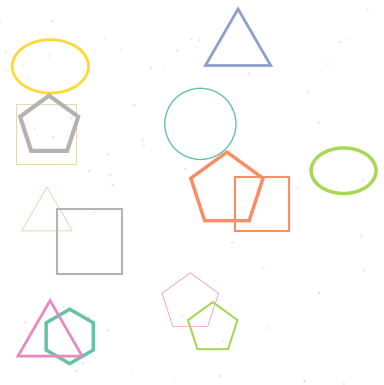[{"shape": "hexagon", "thickness": 2.5, "radius": 0.35, "center": [0.181, 0.126]}, {"shape": "circle", "thickness": 1, "radius": 0.46, "center": [0.52, 0.678]}, {"shape": "square", "thickness": 1.5, "radius": 0.35, "center": [0.681, 0.47]}, {"shape": "pentagon", "thickness": 2.5, "radius": 0.49, "center": [0.589, 0.507]}, {"shape": "triangle", "thickness": 2, "radius": 0.49, "center": [0.618, 0.879]}, {"shape": "triangle", "thickness": 2, "radius": 0.48, "center": [0.13, 0.123]}, {"shape": "pentagon", "thickness": 0.5, "radius": 0.39, "center": [0.494, 0.214]}, {"shape": "pentagon", "thickness": 1.5, "radius": 0.34, "center": [0.553, 0.148]}, {"shape": "oval", "thickness": 2.5, "radius": 0.42, "center": [0.892, 0.557]}, {"shape": "oval", "thickness": 2, "radius": 0.5, "center": [0.131, 0.828]}, {"shape": "triangle", "thickness": 0.5, "radius": 0.38, "center": [0.122, 0.438]}, {"shape": "square", "thickness": 0.5, "radius": 0.39, "center": [0.12, 0.651]}, {"shape": "pentagon", "thickness": 3, "radius": 0.4, "center": [0.128, 0.672]}, {"shape": "square", "thickness": 1.5, "radius": 0.43, "center": [0.232, 0.372]}]